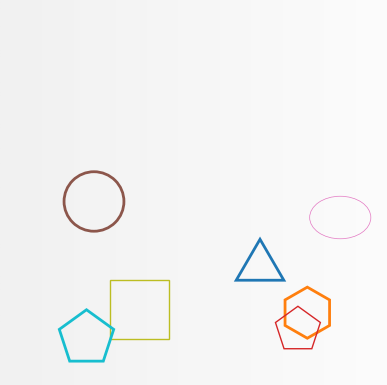[{"shape": "triangle", "thickness": 2, "radius": 0.35, "center": [0.671, 0.308]}, {"shape": "hexagon", "thickness": 2, "radius": 0.33, "center": [0.793, 0.188]}, {"shape": "pentagon", "thickness": 1, "radius": 0.3, "center": [0.769, 0.144]}, {"shape": "circle", "thickness": 2, "radius": 0.39, "center": [0.243, 0.477]}, {"shape": "oval", "thickness": 0.5, "radius": 0.39, "center": [0.878, 0.435]}, {"shape": "square", "thickness": 1, "radius": 0.38, "center": [0.36, 0.196]}, {"shape": "pentagon", "thickness": 2, "radius": 0.37, "center": [0.223, 0.122]}]